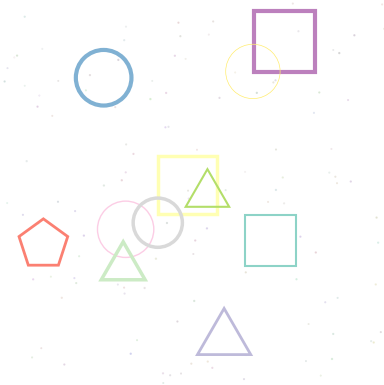[{"shape": "square", "thickness": 1.5, "radius": 0.33, "center": [0.703, 0.375]}, {"shape": "square", "thickness": 2.5, "radius": 0.38, "center": [0.487, 0.519]}, {"shape": "triangle", "thickness": 2, "radius": 0.4, "center": [0.582, 0.119]}, {"shape": "pentagon", "thickness": 2, "radius": 0.33, "center": [0.113, 0.365]}, {"shape": "circle", "thickness": 3, "radius": 0.36, "center": [0.269, 0.798]}, {"shape": "triangle", "thickness": 1.5, "radius": 0.33, "center": [0.539, 0.495]}, {"shape": "circle", "thickness": 1, "radius": 0.37, "center": [0.326, 0.404]}, {"shape": "circle", "thickness": 2.5, "radius": 0.32, "center": [0.41, 0.422]}, {"shape": "square", "thickness": 3, "radius": 0.39, "center": [0.739, 0.893]}, {"shape": "triangle", "thickness": 2.5, "radius": 0.33, "center": [0.32, 0.306]}, {"shape": "circle", "thickness": 0.5, "radius": 0.35, "center": [0.657, 0.814]}]